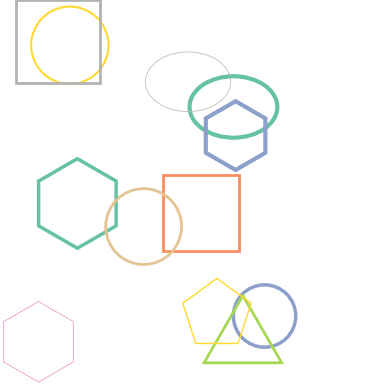[{"shape": "oval", "thickness": 3, "radius": 0.57, "center": [0.606, 0.722]}, {"shape": "hexagon", "thickness": 2.5, "radius": 0.58, "center": [0.201, 0.472]}, {"shape": "square", "thickness": 2, "radius": 0.49, "center": [0.521, 0.448]}, {"shape": "hexagon", "thickness": 3, "radius": 0.45, "center": [0.612, 0.648]}, {"shape": "circle", "thickness": 2.5, "radius": 0.4, "center": [0.687, 0.179]}, {"shape": "hexagon", "thickness": 0.5, "radius": 0.52, "center": [0.1, 0.112]}, {"shape": "triangle", "thickness": 2, "radius": 0.58, "center": [0.631, 0.116]}, {"shape": "pentagon", "thickness": 1, "radius": 0.47, "center": [0.564, 0.183]}, {"shape": "circle", "thickness": 1.5, "radius": 0.5, "center": [0.181, 0.882]}, {"shape": "circle", "thickness": 2, "radius": 0.49, "center": [0.373, 0.412]}, {"shape": "oval", "thickness": 0.5, "radius": 0.55, "center": [0.488, 0.788]}, {"shape": "square", "thickness": 2, "radius": 0.54, "center": [0.151, 0.892]}]